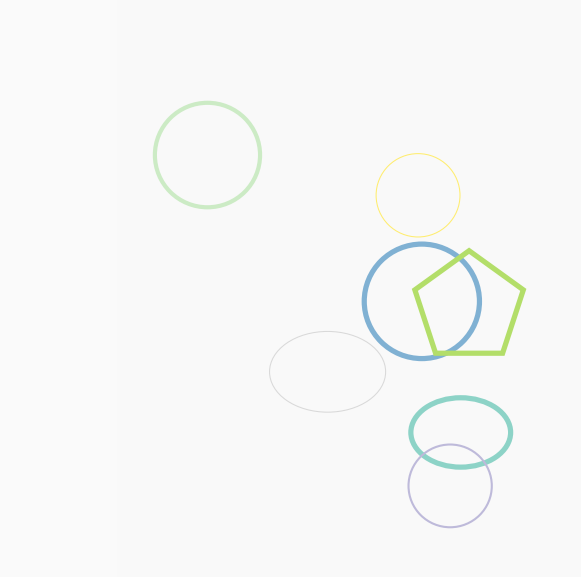[{"shape": "oval", "thickness": 2.5, "radius": 0.43, "center": [0.793, 0.25]}, {"shape": "circle", "thickness": 1, "radius": 0.36, "center": [0.774, 0.158]}, {"shape": "circle", "thickness": 2.5, "radius": 0.5, "center": [0.726, 0.477]}, {"shape": "pentagon", "thickness": 2.5, "radius": 0.49, "center": [0.807, 0.467]}, {"shape": "oval", "thickness": 0.5, "radius": 0.5, "center": [0.564, 0.355]}, {"shape": "circle", "thickness": 2, "radius": 0.45, "center": [0.357, 0.731]}, {"shape": "circle", "thickness": 0.5, "radius": 0.36, "center": [0.719, 0.661]}]